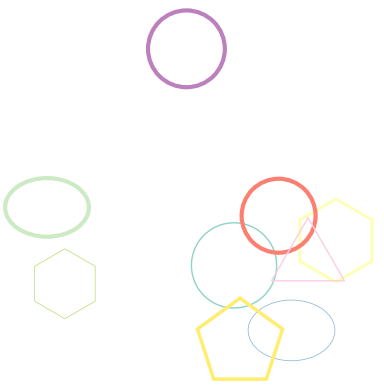[{"shape": "circle", "thickness": 1, "radius": 0.55, "center": [0.608, 0.311]}, {"shape": "hexagon", "thickness": 2, "radius": 0.54, "center": [0.872, 0.375]}, {"shape": "circle", "thickness": 3, "radius": 0.48, "center": [0.724, 0.44]}, {"shape": "oval", "thickness": 0.5, "radius": 0.56, "center": [0.757, 0.142]}, {"shape": "hexagon", "thickness": 0.5, "radius": 0.45, "center": [0.169, 0.263]}, {"shape": "triangle", "thickness": 1, "radius": 0.55, "center": [0.8, 0.325]}, {"shape": "circle", "thickness": 3, "radius": 0.5, "center": [0.484, 0.873]}, {"shape": "oval", "thickness": 3, "radius": 0.54, "center": [0.122, 0.461]}, {"shape": "pentagon", "thickness": 2.5, "radius": 0.58, "center": [0.623, 0.109]}]